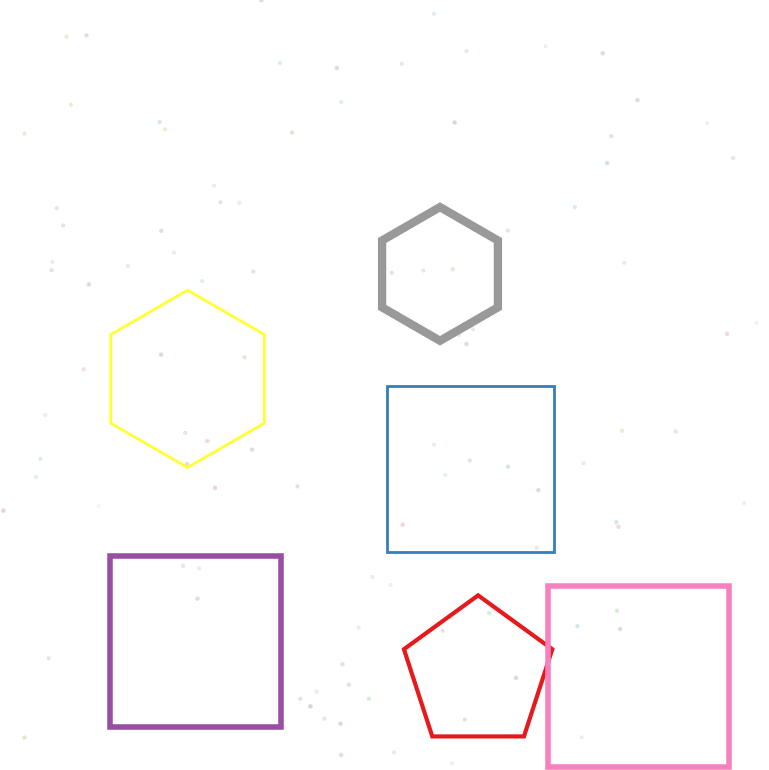[{"shape": "pentagon", "thickness": 1.5, "radius": 0.51, "center": [0.621, 0.126]}, {"shape": "square", "thickness": 1, "radius": 0.54, "center": [0.611, 0.391]}, {"shape": "square", "thickness": 2, "radius": 0.55, "center": [0.253, 0.166]}, {"shape": "hexagon", "thickness": 1, "radius": 0.58, "center": [0.244, 0.508]}, {"shape": "square", "thickness": 2, "radius": 0.59, "center": [0.829, 0.121]}, {"shape": "hexagon", "thickness": 3, "radius": 0.43, "center": [0.571, 0.644]}]